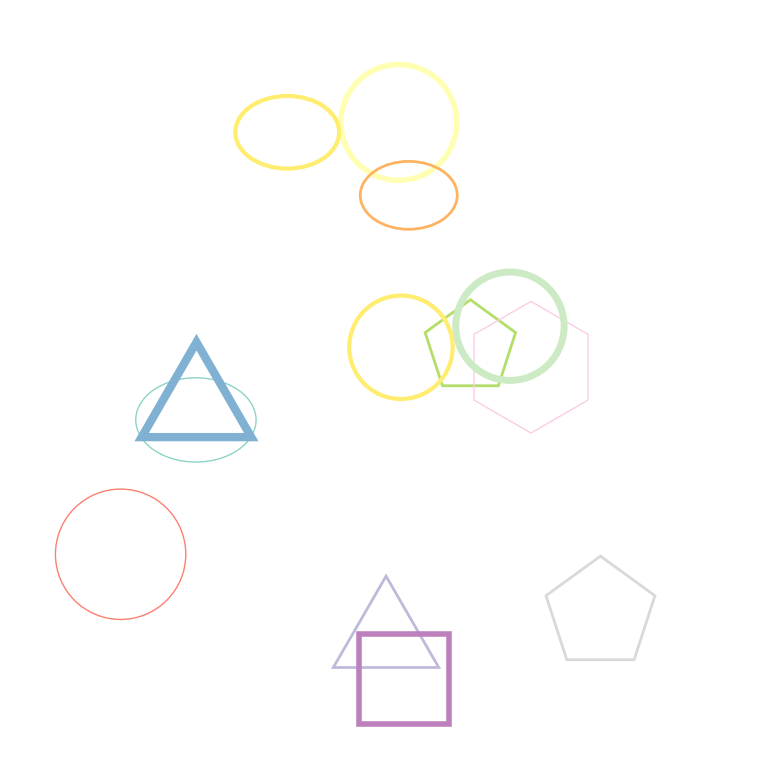[{"shape": "oval", "thickness": 0.5, "radius": 0.39, "center": [0.254, 0.455]}, {"shape": "circle", "thickness": 2, "radius": 0.38, "center": [0.518, 0.841]}, {"shape": "triangle", "thickness": 1, "radius": 0.4, "center": [0.501, 0.173]}, {"shape": "circle", "thickness": 0.5, "radius": 0.42, "center": [0.157, 0.28]}, {"shape": "triangle", "thickness": 3, "radius": 0.41, "center": [0.255, 0.473]}, {"shape": "oval", "thickness": 1, "radius": 0.31, "center": [0.531, 0.746]}, {"shape": "pentagon", "thickness": 1, "radius": 0.31, "center": [0.611, 0.549]}, {"shape": "hexagon", "thickness": 0.5, "radius": 0.43, "center": [0.69, 0.523]}, {"shape": "pentagon", "thickness": 1, "radius": 0.37, "center": [0.78, 0.203]}, {"shape": "square", "thickness": 2, "radius": 0.29, "center": [0.524, 0.118]}, {"shape": "circle", "thickness": 2.5, "radius": 0.35, "center": [0.662, 0.576]}, {"shape": "circle", "thickness": 1.5, "radius": 0.34, "center": [0.521, 0.549]}, {"shape": "oval", "thickness": 1.5, "radius": 0.34, "center": [0.373, 0.828]}]